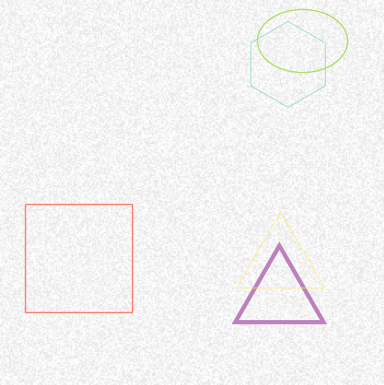[{"shape": "hexagon", "thickness": 0.5, "radius": 0.56, "center": [0.748, 0.833]}, {"shape": "square", "thickness": 1, "radius": 0.7, "center": [0.204, 0.329]}, {"shape": "oval", "thickness": 1, "radius": 0.59, "center": [0.786, 0.894]}, {"shape": "triangle", "thickness": 3, "radius": 0.66, "center": [0.726, 0.229]}, {"shape": "triangle", "thickness": 0.5, "radius": 0.66, "center": [0.729, 0.318]}]